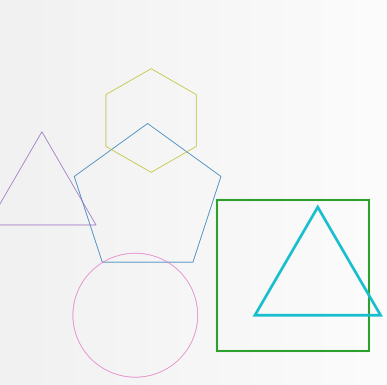[{"shape": "pentagon", "thickness": 0.5, "radius": 1.0, "center": [0.381, 0.48]}, {"shape": "square", "thickness": 1.5, "radius": 0.98, "center": [0.755, 0.285]}, {"shape": "triangle", "thickness": 0.5, "radius": 0.81, "center": [0.108, 0.496]}, {"shape": "circle", "thickness": 0.5, "radius": 0.81, "center": [0.349, 0.181]}, {"shape": "hexagon", "thickness": 0.5, "radius": 0.67, "center": [0.39, 0.687]}, {"shape": "triangle", "thickness": 2, "radius": 0.94, "center": [0.82, 0.275]}]